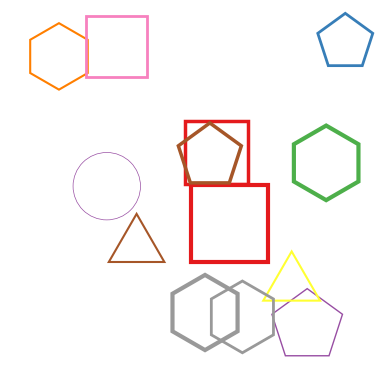[{"shape": "square", "thickness": 2.5, "radius": 0.41, "center": [0.563, 0.603]}, {"shape": "square", "thickness": 3, "radius": 0.5, "center": [0.597, 0.419]}, {"shape": "pentagon", "thickness": 2, "radius": 0.38, "center": [0.897, 0.89]}, {"shape": "hexagon", "thickness": 3, "radius": 0.48, "center": [0.847, 0.577]}, {"shape": "pentagon", "thickness": 1, "radius": 0.48, "center": [0.798, 0.154]}, {"shape": "circle", "thickness": 0.5, "radius": 0.44, "center": [0.277, 0.516]}, {"shape": "hexagon", "thickness": 1.5, "radius": 0.43, "center": [0.153, 0.853]}, {"shape": "triangle", "thickness": 1.5, "radius": 0.43, "center": [0.758, 0.262]}, {"shape": "pentagon", "thickness": 2.5, "radius": 0.43, "center": [0.545, 0.595]}, {"shape": "triangle", "thickness": 1.5, "radius": 0.42, "center": [0.355, 0.361]}, {"shape": "square", "thickness": 2, "radius": 0.4, "center": [0.302, 0.878]}, {"shape": "hexagon", "thickness": 2, "radius": 0.47, "center": [0.63, 0.177]}, {"shape": "hexagon", "thickness": 3, "radius": 0.49, "center": [0.533, 0.188]}]